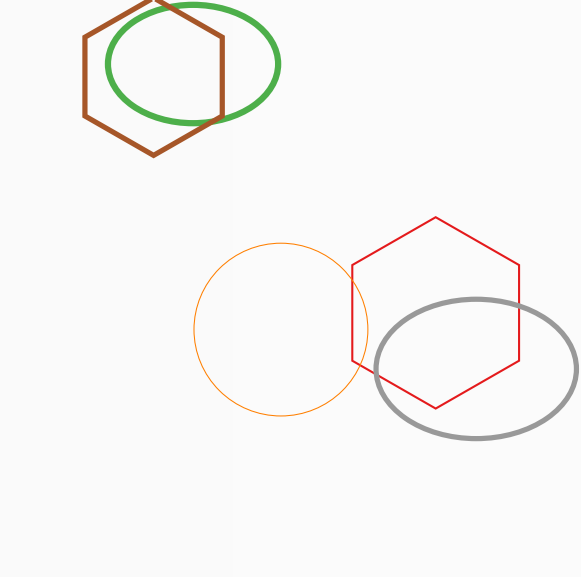[{"shape": "hexagon", "thickness": 1, "radius": 0.83, "center": [0.75, 0.457]}, {"shape": "oval", "thickness": 3, "radius": 0.73, "center": [0.332, 0.888]}, {"shape": "circle", "thickness": 0.5, "radius": 0.75, "center": [0.483, 0.428]}, {"shape": "hexagon", "thickness": 2.5, "radius": 0.68, "center": [0.264, 0.866]}, {"shape": "oval", "thickness": 2.5, "radius": 0.86, "center": [0.819, 0.36]}]